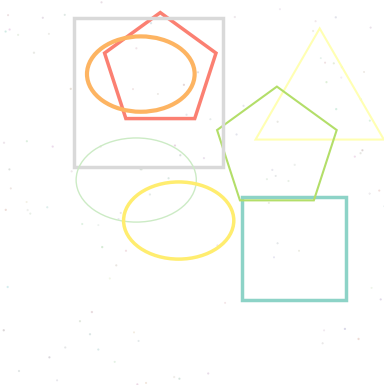[{"shape": "square", "thickness": 2.5, "radius": 0.67, "center": [0.764, 0.355]}, {"shape": "triangle", "thickness": 1.5, "radius": 0.96, "center": [0.83, 0.734]}, {"shape": "pentagon", "thickness": 2.5, "radius": 0.76, "center": [0.416, 0.815]}, {"shape": "oval", "thickness": 3, "radius": 0.7, "center": [0.366, 0.808]}, {"shape": "pentagon", "thickness": 1.5, "radius": 0.82, "center": [0.719, 0.612]}, {"shape": "square", "thickness": 2.5, "radius": 0.97, "center": [0.385, 0.76]}, {"shape": "oval", "thickness": 1, "radius": 0.78, "center": [0.354, 0.532]}, {"shape": "oval", "thickness": 2.5, "radius": 0.72, "center": [0.464, 0.427]}]